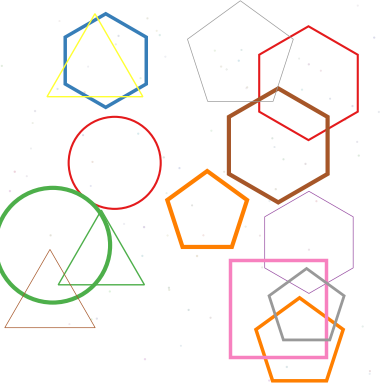[{"shape": "hexagon", "thickness": 1.5, "radius": 0.74, "center": [0.801, 0.784]}, {"shape": "circle", "thickness": 1.5, "radius": 0.6, "center": [0.298, 0.577]}, {"shape": "hexagon", "thickness": 2.5, "radius": 0.61, "center": [0.275, 0.843]}, {"shape": "circle", "thickness": 3, "radius": 0.74, "center": [0.137, 0.363]}, {"shape": "triangle", "thickness": 1, "radius": 0.65, "center": [0.263, 0.325]}, {"shape": "hexagon", "thickness": 0.5, "radius": 0.66, "center": [0.802, 0.37]}, {"shape": "pentagon", "thickness": 2.5, "radius": 0.6, "center": [0.778, 0.107]}, {"shape": "pentagon", "thickness": 3, "radius": 0.54, "center": [0.538, 0.447]}, {"shape": "triangle", "thickness": 1, "radius": 0.72, "center": [0.247, 0.821]}, {"shape": "triangle", "thickness": 0.5, "radius": 0.68, "center": [0.13, 0.217]}, {"shape": "hexagon", "thickness": 3, "radius": 0.74, "center": [0.723, 0.622]}, {"shape": "square", "thickness": 2.5, "radius": 0.62, "center": [0.723, 0.199]}, {"shape": "pentagon", "thickness": 0.5, "radius": 0.72, "center": [0.624, 0.854]}, {"shape": "pentagon", "thickness": 2, "radius": 0.51, "center": [0.796, 0.2]}]